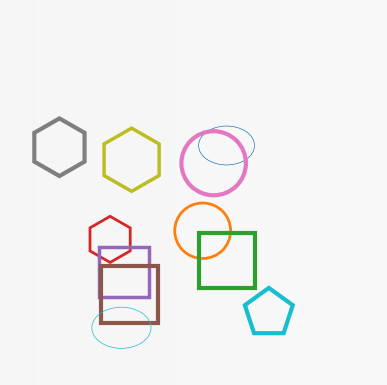[{"shape": "oval", "thickness": 0.5, "radius": 0.36, "center": [0.585, 0.622]}, {"shape": "circle", "thickness": 2, "radius": 0.36, "center": [0.523, 0.401]}, {"shape": "square", "thickness": 3, "radius": 0.36, "center": [0.586, 0.323]}, {"shape": "hexagon", "thickness": 2, "radius": 0.3, "center": [0.284, 0.378]}, {"shape": "square", "thickness": 2.5, "radius": 0.33, "center": [0.32, 0.294]}, {"shape": "square", "thickness": 3, "radius": 0.37, "center": [0.335, 0.236]}, {"shape": "circle", "thickness": 3, "radius": 0.42, "center": [0.551, 0.576]}, {"shape": "hexagon", "thickness": 3, "radius": 0.37, "center": [0.153, 0.618]}, {"shape": "hexagon", "thickness": 2.5, "radius": 0.41, "center": [0.34, 0.585]}, {"shape": "oval", "thickness": 0.5, "radius": 0.38, "center": [0.313, 0.149]}, {"shape": "pentagon", "thickness": 3, "radius": 0.32, "center": [0.694, 0.187]}]